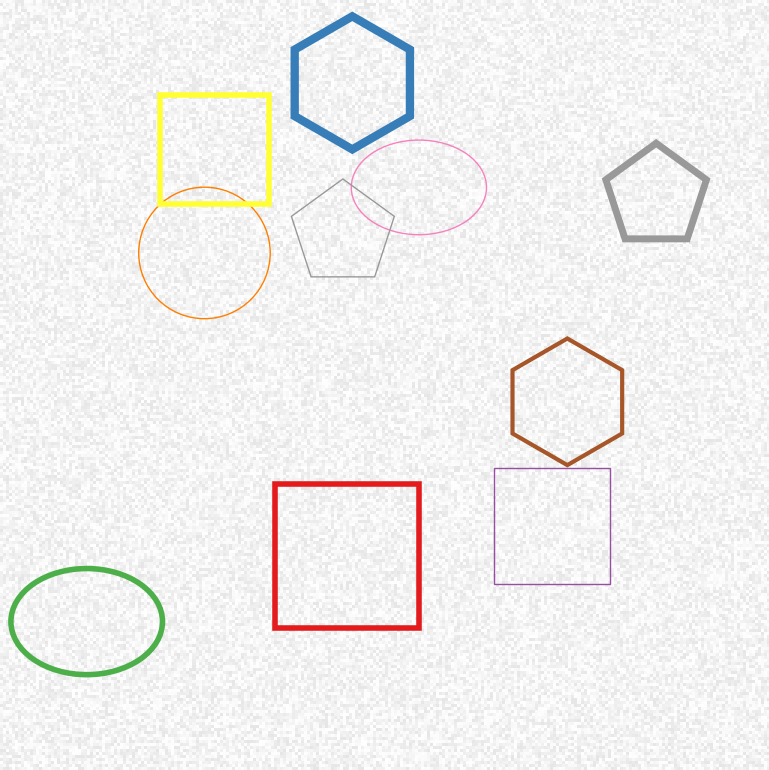[{"shape": "square", "thickness": 2, "radius": 0.47, "center": [0.45, 0.278]}, {"shape": "hexagon", "thickness": 3, "radius": 0.43, "center": [0.458, 0.892]}, {"shape": "oval", "thickness": 2, "radius": 0.49, "center": [0.113, 0.193]}, {"shape": "square", "thickness": 0.5, "radius": 0.38, "center": [0.717, 0.317]}, {"shape": "circle", "thickness": 0.5, "radius": 0.43, "center": [0.266, 0.672]}, {"shape": "square", "thickness": 2, "radius": 0.35, "center": [0.279, 0.806]}, {"shape": "hexagon", "thickness": 1.5, "radius": 0.41, "center": [0.737, 0.478]}, {"shape": "oval", "thickness": 0.5, "radius": 0.44, "center": [0.544, 0.757]}, {"shape": "pentagon", "thickness": 0.5, "radius": 0.35, "center": [0.445, 0.697]}, {"shape": "pentagon", "thickness": 2.5, "radius": 0.34, "center": [0.852, 0.745]}]